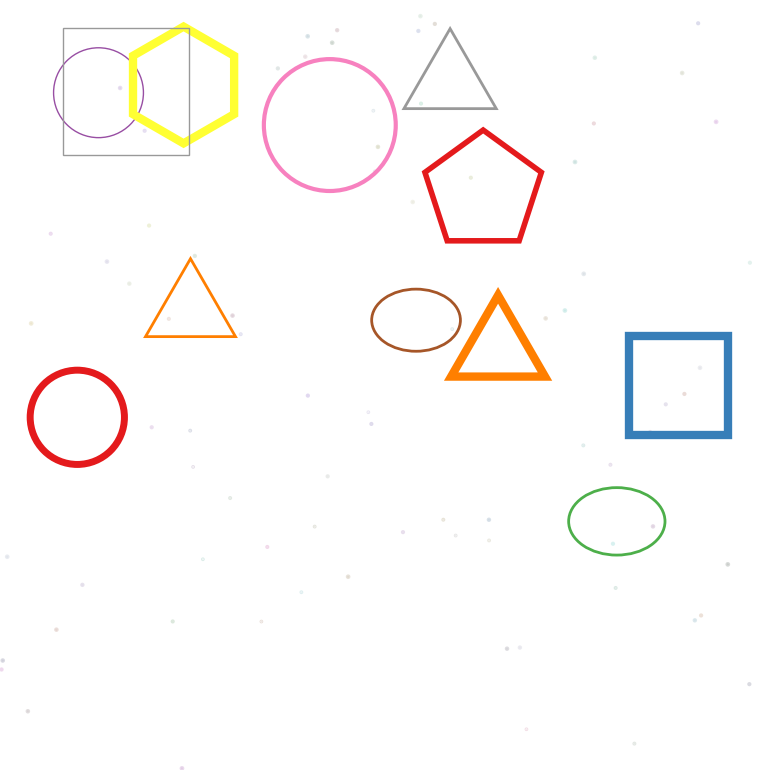[{"shape": "circle", "thickness": 2.5, "radius": 0.31, "center": [0.1, 0.458]}, {"shape": "pentagon", "thickness": 2, "radius": 0.4, "center": [0.627, 0.752]}, {"shape": "square", "thickness": 3, "radius": 0.32, "center": [0.881, 0.499]}, {"shape": "oval", "thickness": 1, "radius": 0.31, "center": [0.801, 0.323]}, {"shape": "circle", "thickness": 0.5, "radius": 0.29, "center": [0.128, 0.88]}, {"shape": "triangle", "thickness": 3, "radius": 0.35, "center": [0.647, 0.546]}, {"shape": "triangle", "thickness": 1, "radius": 0.34, "center": [0.247, 0.597]}, {"shape": "hexagon", "thickness": 3, "radius": 0.38, "center": [0.238, 0.89]}, {"shape": "oval", "thickness": 1, "radius": 0.29, "center": [0.54, 0.584]}, {"shape": "circle", "thickness": 1.5, "radius": 0.43, "center": [0.428, 0.838]}, {"shape": "square", "thickness": 0.5, "radius": 0.41, "center": [0.164, 0.881]}, {"shape": "triangle", "thickness": 1, "radius": 0.35, "center": [0.585, 0.894]}]